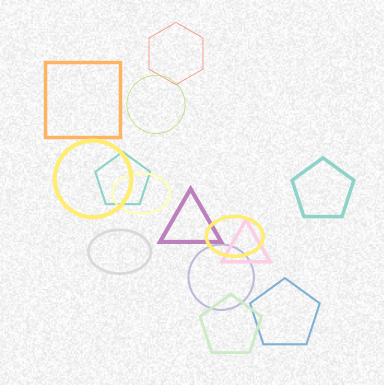[{"shape": "pentagon", "thickness": 1.5, "radius": 0.38, "center": [0.319, 0.531]}, {"shape": "pentagon", "thickness": 2.5, "radius": 0.42, "center": [0.839, 0.506]}, {"shape": "oval", "thickness": 1.5, "radius": 0.38, "center": [0.367, 0.498]}, {"shape": "circle", "thickness": 1.5, "radius": 0.42, "center": [0.575, 0.28]}, {"shape": "hexagon", "thickness": 0.5, "radius": 0.4, "center": [0.457, 0.861]}, {"shape": "pentagon", "thickness": 1.5, "radius": 0.48, "center": [0.74, 0.183]}, {"shape": "square", "thickness": 2.5, "radius": 0.48, "center": [0.214, 0.741]}, {"shape": "circle", "thickness": 0.5, "radius": 0.38, "center": [0.405, 0.729]}, {"shape": "triangle", "thickness": 2.5, "radius": 0.36, "center": [0.639, 0.356]}, {"shape": "oval", "thickness": 2, "radius": 0.41, "center": [0.311, 0.346]}, {"shape": "triangle", "thickness": 3, "radius": 0.46, "center": [0.495, 0.418]}, {"shape": "pentagon", "thickness": 2, "radius": 0.42, "center": [0.599, 0.152]}, {"shape": "circle", "thickness": 3, "radius": 0.5, "center": [0.242, 0.535]}, {"shape": "oval", "thickness": 2.5, "radius": 0.37, "center": [0.61, 0.386]}]